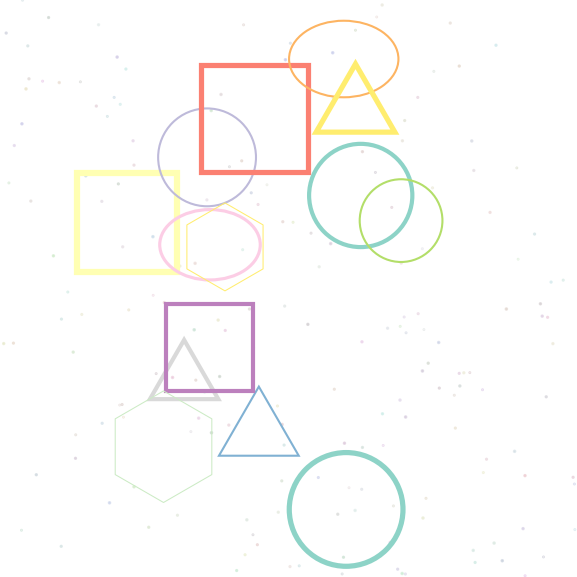[{"shape": "circle", "thickness": 2, "radius": 0.45, "center": [0.625, 0.661]}, {"shape": "circle", "thickness": 2.5, "radius": 0.49, "center": [0.599, 0.117]}, {"shape": "square", "thickness": 3, "radius": 0.43, "center": [0.22, 0.614]}, {"shape": "circle", "thickness": 1, "radius": 0.42, "center": [0.359, 0.727]}, {"shape": "square", "thickness": 2.5, "radius": 0.46, "center": [0.44, 0.794]}, {"shape": "triangle", "thickness": 1, "radius": 0.4, "center": [0.448, 0.25]}, {"shape": "oval", "thickness": 1, "radius": 0.47, "center": [0.595, 0.897]}, {"shape": "circle", "thickness": 1, "radius": 0.36, "center": [0.694, 0.617]}, {"shape": "oval", "thickness": 1.5, "radius": 0.44, "center": [0.364, 0.575]}, {"shape": "triangle", "thickness": 2, "radius": 0.34, "center": [0.319, 0.342]}, {"shape": "square", "thickness": 2, "radius": 0.38, "center": [0.362, 0.398]}, {"shape": "hexagon", "thickness": 0.5, "radius": 0.48, "center": [0.283, 0.226]}, {"shape": "triangle", "thickness": 2.5, "radius": 0.39, "center": [0.616, 0.81]}, {"shape": "hexagon", "thickness": 0.5, "radius": 0.38, "center": [0.39, 0.572]}]